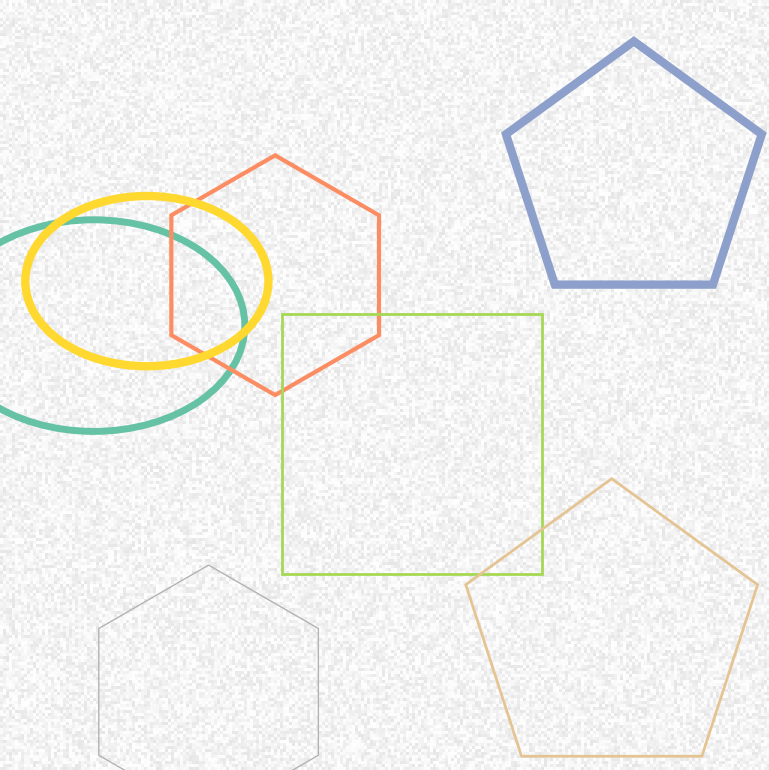[{"shape": "oval", "thickness": 2.5, "radius": 0.98, "center": [0.122, 0.577]}, {"shape": "hexagon", "thickness": 1.5, "radius": 0.78, "center": [0.357, 0.643]}, {"shape": "pentagon", "thickness": 3, "radius": 0.87, "center": [0.823, 0.772]}, {"shape": "square", "thickness": 1, "radius": 0.84, "center": [0.535, 0.423]}, {"shape": "oval", "thickness": 3, "radius": 0.79, "center": [0.191, 0.635]}, {"shape": "pentagon", "thickness": 1, "radius": 1.0, "center": [0.794, 0.179]}, {"shape": "hexagon", "thickness": 0.5, "radius": 0.82, "center": [0.271, 0.101]}]